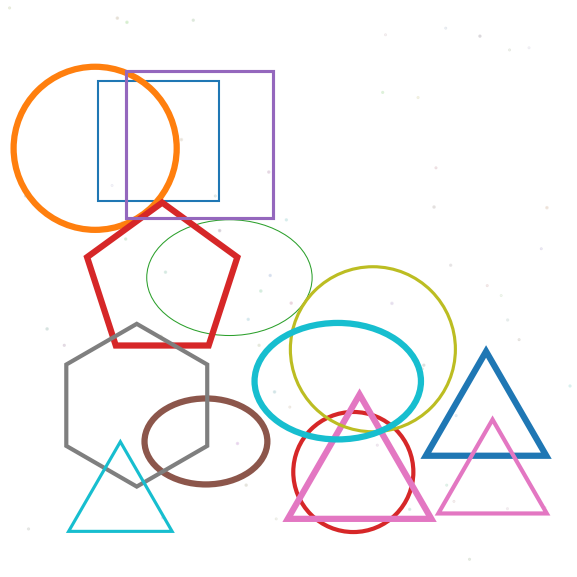[{"shape": "triangle", "thickness": 3, "radius": 0.6, "center": [0.842, 0.27]}, {"shape": "square", "thickness": 1, "radius": 0.52, "center": [0.275, 0.755]}, {"shape": "circle", "thickness": 3, "radius": 0.71, "center": [0.165, 0.742]}, {"shape": "oval", "thickness": 0.5, "radius": 0.72, "center": [0.397, 0.518]}, {"shape": "pentagon", "thickness": 3, "radius": 0.68, "center": [0.281, 0.512]}, {"shape": "circle", "thickness": 2, "radius": 0.52, "center": [0.612, 0.182]}, {"shape": "square", "thickness": 1.5, "radius": 0.64, "center": [0.346, 0.749]}, {"shape": "oval", "thickness": 3, "radius": 0.53, "center": [0.357, 0.235]}, {"shape": "triangle", "thickness": 2, "radius": 0.54, "center": [0.853, 0.164]}, {"shape": "triangle", "thickness": 3, "radius": 0.72, "center": [0.623, 0.172]}, {"shape": "hexagon", "thickness": 2, "radius": 0.7, "center": [0.237, 0.297]}, {"shape": "circle", "thickness": 1.5, "radius": 0.71, "center": [0.646, 0.394]}, {"shape": "oval", "thickness": 3, "radius": 0.72, "center": [0.585, 0.339]}, {"shape": "triangle", "thickness": 1.5, "radius": 0.52, "center": [0.208, 0.131]}]